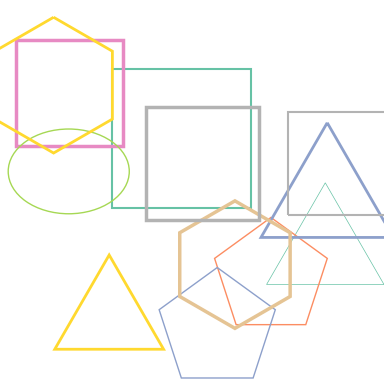[{"shape": "square", "thickness": 1.5, "radius": 0.9, "center": [0.471, 0.641]}, {"shape": "triangle", "thickness": 0.5, "radius": 0.88, "center": [0.845, 0.349]}, {"shape": "pentagon", "thickness": 1, "radius": 0.77, "center": [0.704, 0.281]}, {"shape": "pentagon", "thickness": 1, "radius": 0.79, "center": [0.564, 0.147]}, {"shape": "triangle", "thickness": 2, "radius": 0.99, "center": [0.85, 0.483]}, {"shape": "square", "thickness": 2.5, "radius": 0.69, "center": [0.181, 0.758]}, {"shape": "oval", "thickness": 1, "radius": 0.79, "center": [0.179, 0.555]}, {"shape": "triangle", "thickness": 2, "radius": 0.82, "center": [0.284, 0.174]}, {"shape": "hexagon", "thickness": 2, "radius": 0.88, "center": [0.139, 0.779]}, {"shape": "hexagon", "thickness": 2.5, "radius": 0.83, "center": [0.61, 0.313]}, {"shape": "square", "thickness": 2.5, "radius": 0.73, "center": [0.526, 0.575]}, {"shape": "square", "thickness": 1.5, "radius": 0.67, "center": [0.882, 0.575]}]